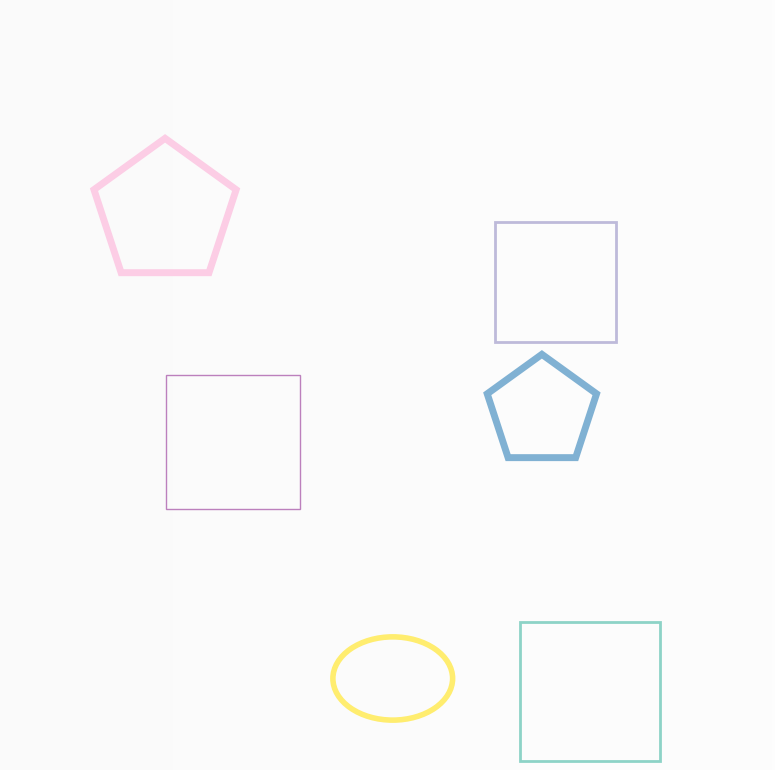[{"shape": "square", "thickness": 1, "radius": 0.45, "center": [0.761, 0.102]}, {"shape": "square", "thickness": 1, "radius": 0.39, "center": [0.717, 0.634]}, {"shape": "pentagon", "thickness": 2.5, "radius": 0.37, "center": [0.699, 0.466]}, {"shape": "pentagon", "thickness": 2.5, "radius": 0.48, "center": [0.213, 0.724]}, {"shape": "square", "thickness": 0.5, "radius": 0.43, "center": [0.301, 0.426]}, {"shape": "oval", "thickness": 2, "radius": 0.39, "center": [0.507, 0.119]}]